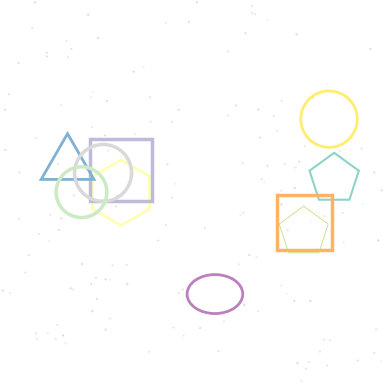[{"shape": "pentagon", "thickness": 1.5, "radius": 0.34, "center": [0.868, 0.536]}, {"shape": "hexagon", "thickness": 2, "radius": 0.43, "center": [0.315, 0.5]}, {"shape": "square", "thickness": 2.5, "radius": 0.4, "center": [0.315, 0.559]}, {"shape": "triangle", "thickness": 2, "radius": 0.4, "center": [0.175, 0.574]}, {"shape": "square", "thickness": 2.5, "radius": 0.36, "center": [0.791, 0.422]}, {"shape": "pentagon", "thickness": 0.5, "radius": 0.33, "center": [0.789, 0.398]}, {"shape": "circle", "thickness": 2.5, "radius": 0.37, "center": [0.268, 0.551]}, {"shape": "oval", "thickness": 2, "radius": 0.36, "center": [0.558, 0.236]}, {"shape": "circle", "thickness": 2.5, "radius": 0.33, "center": [0.212, 0.501]}, {"shape": "circle", "thickness": 2, "radius": 0.37, "center": [0.855, 0.691]}]